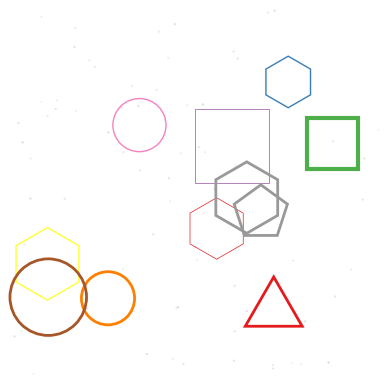[{"shape": "hexagon", "thickness": 0.5, "radius": 0.4, "center": [0.563, 0.407]}, {"shape": "triangle", "thickness": 2, "radius": 0.43, "center": [0.711, 0.195]}, {"shape": "hexagon", "thickness": 1, "radius": 0.33, "center": [0.749, 0.787]}, {"shape": "square", "thickness": 3, "radius": 0.33, "center": [0.863, 0.628]}, {"shape": "square", "thickness": 0.5, "radius": 0.48, "center": [0.602, 0.621]}, {"shape": "circle", "thickness": 2, "radius": 0.35, "center": [0.281, 0.225]}, {"shape": "hexagon", "thickness": 1, "radius": 0.47, "center": [0.123, 0.315]}, {"shape": "circle", "thickness": 2, "radius": 0.5, "center": [0.125, 0.228]}, {"shape": "circle", "thickness": 1, "radius": 0.34, "center": [0.362, 0.675]}, {"shape": "hexagon", "thickness": 2, "radius": 0.46, "center": [0.641, 0.487]}, {"shape": "pentagon", "thickness": 2, "radius": 0.36, "center": [0.677, 0.447]}]